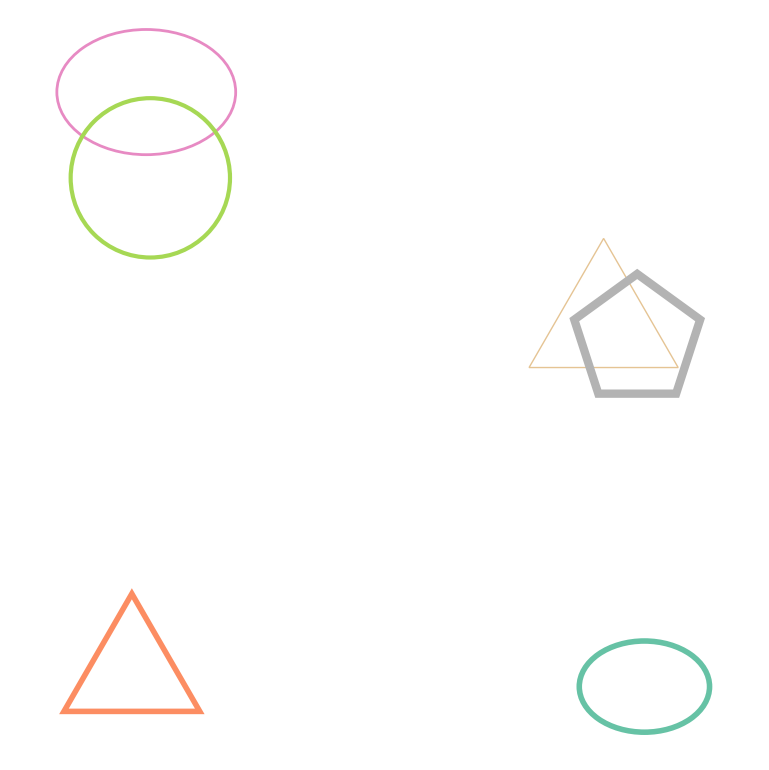[{"shape": "oval", "thickness": 2, "radius": 0.42, "center": [0.837, 0.108]}, {"shape": "triangle", "thickness": 2, "radius": 0.51, "center": [0.171, 0.127]}, {"shape": "oval", "thickness": 1, "radius": 0.58, "center": [0.19, 0.88]}, {"shape": "circle", "thickness": 1.5, "radius": 0.52, "center": [0.195, 0.769]}, {"shape": "triangle", "thickness": 0.5, "radius": 0.56, "center": [0.784, 0.579]}, {"shape": "pentagon", "thickness": 3, "radius": 0.43, "center": [0.828, 0.558]}]